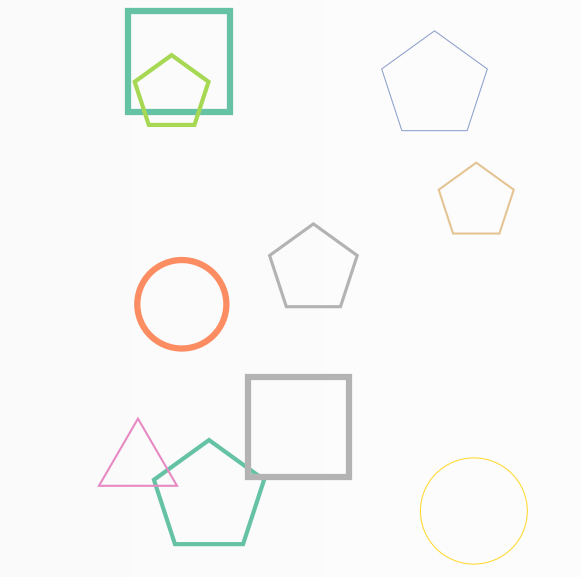[{"shape": "square", "thickness": 3, "radius": 0.44, "center": [0.308, 0.893]}, {"shape": "pentagon", "thickness": 2, "radius": 0.5, "center": [0.36, 0.138]}, {"shape": "circle", "thickness": 3, "radius": 0.38, "center": [0.313, 0.472]}, {"shape": "pentagon", "thickness": 0.5, "radius": 0.48, "center": [0.748, 0.85]}, {"shape": "triangle", "thickness": 1, "radius": 0.39, "center": [0.237, 0.197]}, {"shape": "pentagon", "thickness": 2, "radius": 0.33, "center": [0.295, 0.837]}, {"shape": "circle", "thickness": 0.5, "radius": 0.46, "center": [0.815, 0.114]}, {"shape": "pentagon", "thickness": 1, "radius": 0.34, "center": [0.819, 0.65]}, {"shape": "square", "thickness": 3, "radius": 0.43, "center": [0.514, 0.26]}, {"shape": "pentagon", "thickness": 1.5, "radius": 0.4, "center": [0.539, 0.532]}]